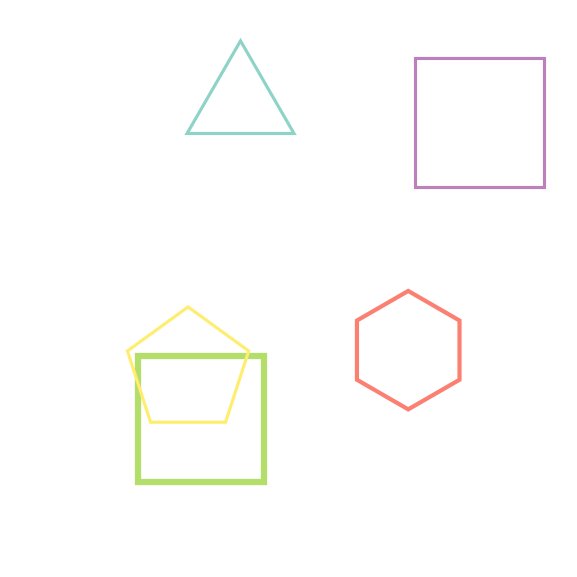[{"shape": "triangle", "thickness": 1.5, "radius": 0.53, "center": [0.416, 0.821]}, {"shape": "hexagon", "thickness": 2, "radius": 0.51, "center": [0.707, 0.393]}, {"shape": "square", "thickness": 3, "radius": 0.54, "center": [0.348, 0.274]}, {"shape": "square", "thickness": 1.5, "radius": 0.56, "center": [0.83, 0.787]}, {"shape": "pentagon", "thickness": 1.5, "radius": 0.55, "center": [0.326, 0.357]}]